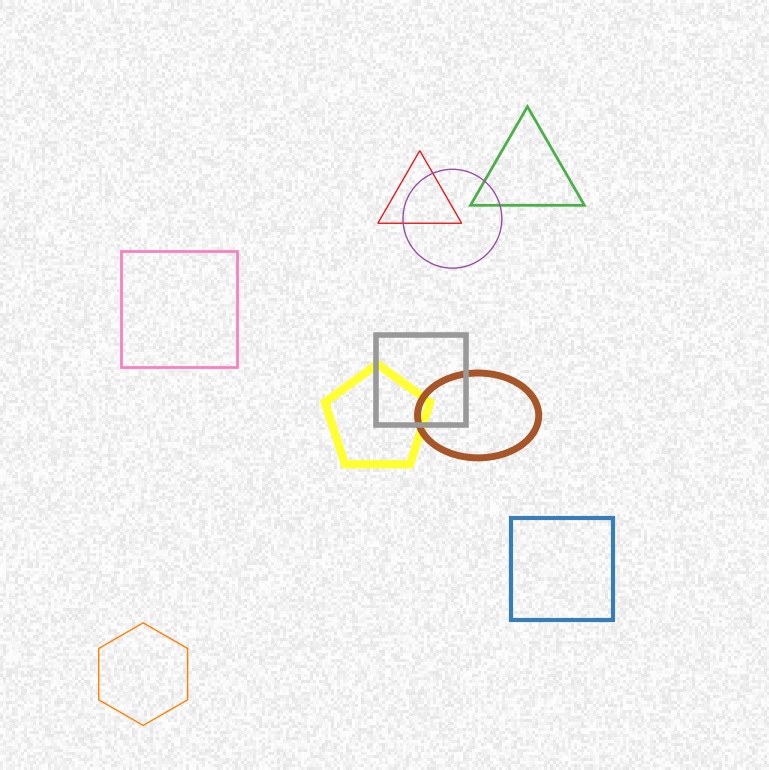[{"shape": "triangle", "thickness": 0.5, "radius": 0.31, "center": [0.545, 0.741]}, {"shape": "square", "thickness": 1.5, "radius": 0.33, "center": [0.73, 0.261]}, {"shape": "triangle", "thickness": 1, "radius": 0.43, "center": [0.685, 0.776]}, {"shape": "circle", "thickness": 0.5, "radius": 0.32, "center": [0.588, 0.716]}, {"shape": "hexagon", "thickness": 0.5, "radius": 0.33, "center": [0.186, 0.124]}, {"shape": "pentagon", "thickness": 3, "radius": 0.36, "center": [0.49, 0.455]}, {"shape": "oval", "thickness": 2.5, "radius": 0.39, "center": [0.621, 0.46]}, {"shape": "square", "thickness": 1, "radius": 0.38, "center": [0.232, 0.599]}, {"shape": "square", "thickness": 2, "radius": 0.29, "center": [0.546, 0.506]}]